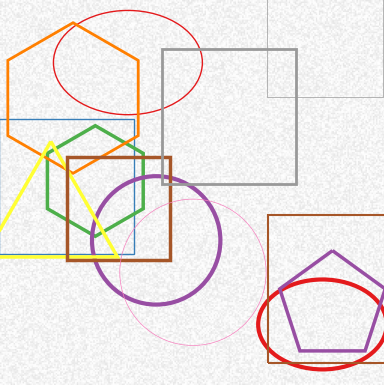[{"shape": "oval", "thickness": 1, "radius": 0.97, "center": [0.332, 0.837]}, {"shape": "oval", "thickness": 3, "radius": 0.83, "center": [0.837, 0.157]}, {"shape": "square", "thickness": 1, "radius": 0.88, "center": [0.173, 0.517]}, {"shape": "hexagon", "thickness": 2.5, "radius": 0.72, "center": [0.248, 0.53]}, {"shape": "pentagon", "thickness": 2.5, "radius": 0.72, "center": [0.864, 0.205]}, {"shape": "circle", "thickness": 3, "radius": 0.83, "center": [0.406, 0.376]}, {"shape": "hexagon", "thickness": 2, "radius": 0.98, "center": [0.19, 0.745]}, {"shape": "triangle", "thickness": 2.5, "radius": 1.0, "center": [0.132, 0.433]}, {"shape": "square", "thickness": 1.5, "radius": 0.96, "center": [0.887, 0.251]}, {"shape": "square", "thickness": 2.5, "radius": 0.67, "center": [0.308, 0.459]}, {"shape": "circle", "thickness": 0.5, "radius": 0.95, "center": [0.501, 0.293]}, {"shape": "square", "thickness": 2, "radius": 0.87, "center": [0.595, 0.698]}, {"shape": "square", "thickness": 0.5, "radius": 0.75, "center": [0.844, 0.898]}]